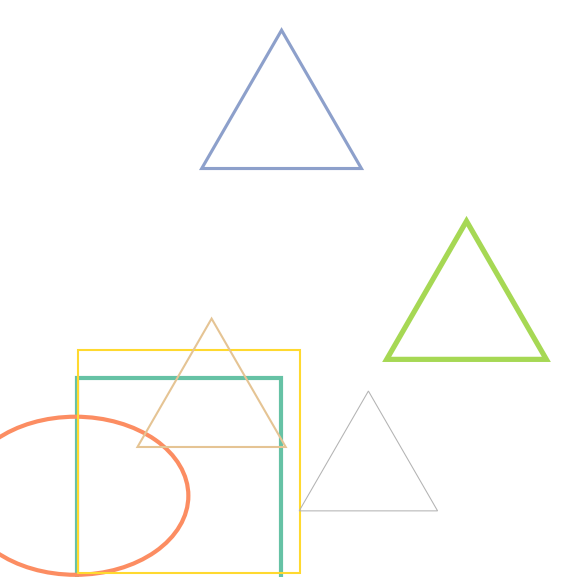[{"shape": "square", "thickness": 2, "radius": 0.89, "center": [0.31, 0.168]}, {"shape": "oval", "thickness": 2, "radius": 0.98, "center": [0.131, 0.141]}, {"shape": "triangle", "thickness": 1.5, "radius": 0.8, "center": [0.488, 0.787]}, {"shape": "triangle", "thickness": 2.5, "radius": 0.8, "center": [0.808, 0.457]}, {"shape": "square", "thickness": 1, "radius": 0.97, "center": [0.327, 0.2]}, {"shape": "triangle", "thickness": 1, "radius": 0.74, "center": [0.366, 0.299]}, {"shape": "triangle", "thickness": 0.5, "radius": 0.69, "center": [0.638, 0.184]}]